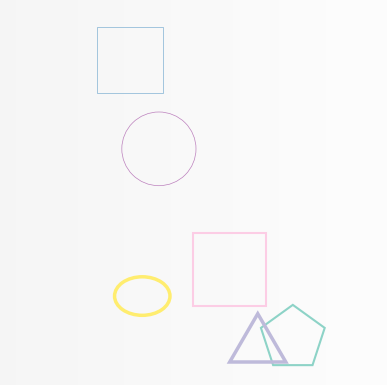[{"shape": "pentagon", "thickness": 1.5, "radius": 0.43, "center": [0.756, 0.122]}, {"shape": "triangle", "thickness": 2.5, "radius": 0.42, "center": [0.665, 0.102]}, {"shape": "square", "thickness": 0.5, "radius": 0.43, "center": [0.336, 0.845]}, {"shape": "square", "thickness": 1.5, "radius": 0.47, "center": [0.593, 0.3]}, {"shape": "circle", "thickness": 0.5, "radius": 0.48, "center": [0.41, 0.613]}, {"shape": "oval", "thickness": 2.5, "radius": 0.36, "center": [0.367, 0.231]}]